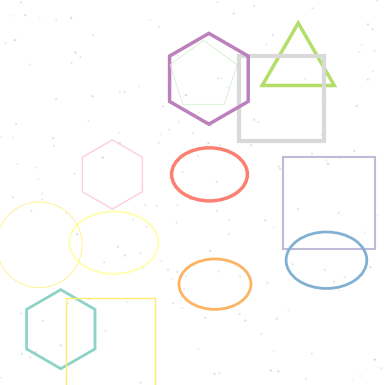[{"shape": "hexagon", "thickness": 2, "radius": 0.51, "center": [0.158, 0.145]}, {"shape": "oval", "thickness": 1.5, "radius": 0.58, "center": [0.296, 0.37]}, {"shape": "square", "thickness": 1.5, "radius": 0.6, "center": [0.855, 0.474]}, {"shape": "oval", "thickness": 2.5, "radius": 0.49, "center": [0.544, 0.547]}, {"shape": "oval", "thickness": 2, "radius": 0.52, "center": [0.848, 0.324]}, {"shape": "oval", "thickness": 2, "radius": 0.47, "center": [0.558, 0.262]}, {"shape": "triangle", "thickness": 2.5, "radius": 0.54, "center": [0.775, 0.832]}, {"shape": "hexagon", "thickness": 1, "radius": 0.45, "center": [0.292, 0.547]}, {"shape": "square", "thickness": 3, "radius": 0.55, "center": [0.731, 0.744]}, {"shape": "hexagon", "thickness": 2.5, "radius": 0.59, "center": [0.543, 0.795]}, {"shape": "pentagon", "thickness": 0.5, "radius": 0.46, "center": [0.529, 0.803]}, {"shape": "square", "thickness": 1, "radius": 0.58, "center": [0.287, 0.109]}, {"shape": "circle", "thickness": 0.5, "radius": 0.56, "center": [0.102, 0.364]}]